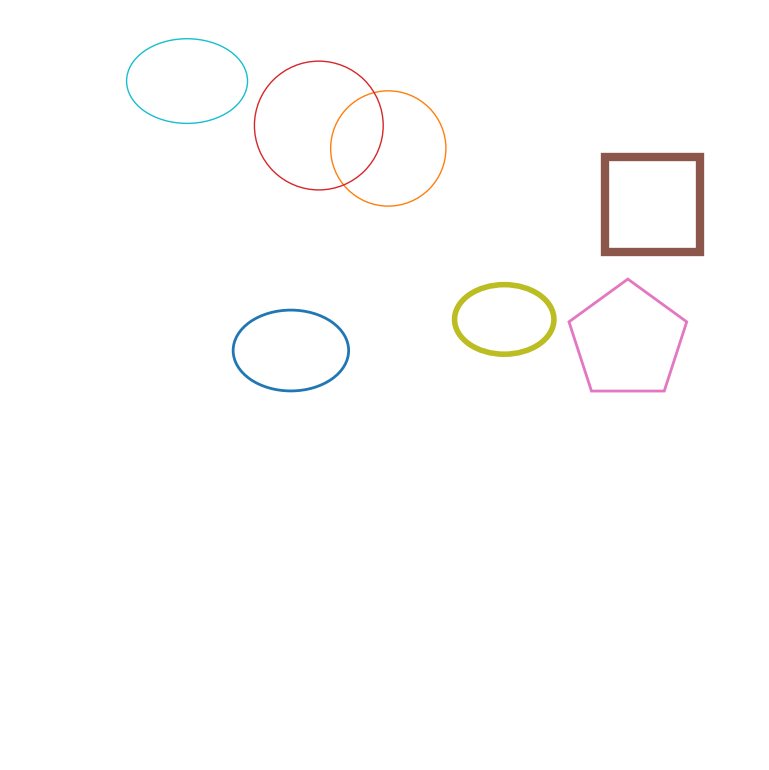[{"shape": "oval", "thickness": 1, "radius": 0.37, "center": [0.378, 0.545]}, {"shape": "circle", "thickness": 0.5, "radius": 0.37, "center": [0.504, 0.807]}, {"shape": "circle", "thickness": 0.5, "radius": 0.42, "center": [0.414, 0.837]}, {"shape": "square", "thickness": 3, "radius": 0.31, "center": [0.847, 0.734]}, {"shape": "pentagon", "thickness": 1, "radius": 0.4, "center": [0.815, 0.557]}, {"shape": "oval", "thickness": 2, "radius": 0.32, "center": [0.655, 0.585]}, {"shape": "oval", "thickness": 0.5, "radius": 0.39, "center": [0.243, 0.895]}]